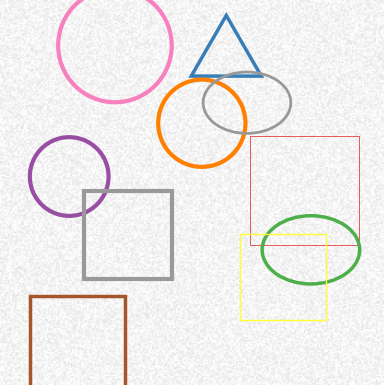[{"shape": "square", "thickness": 0.5, "radius": 0.71, "center": [0.791, 0.505]}, {"shape": "triangle", "thickness": 2.5, "radius": 0.53, "center": [0.588, 0.855]}, {"shape": "oval", "thickness": 2.5, "radius": 0.63, "center": [0.808, 0.351]}, {"shape": "circle", "thickness": 3, "radius": 0.51, "center": [0.18, 0.541]}, {"shape": "circle", "thickness": 3, "radius": 0.57, "center": [0.524, 0.68]}, {"shape": "square", "thickness": 1, "radius": 0.56, "center": [0.734, 0.28]}, {"shape": "square", "thickness": 2.5, "radius": 0.62, "center": [0.201, 0.108]}, {"shape": "circle", "thickness": 3, "radius": 0.74, "center": [0.299, 0.882]}, {"shape": "square", "thickness": 3, "radius": 0.57, "center": [0.332, 0.389]}, {"shape": "oval", "thickness": 2, "radius": 0.57, "center": [0.641, 0.733]}]